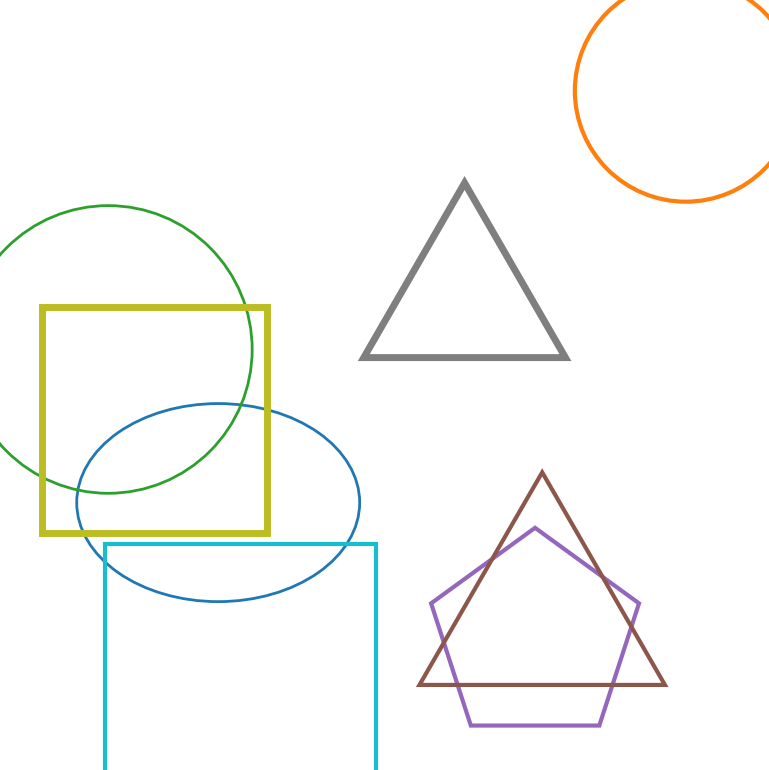[{"shape": "oval", "thickness": 1, "radius": 0.92, "center": [0.283, 0.347]}, {"shape": "circle", "thickness": 1.5, "radius": 0.72, "center": [0.891, 0.882]}, {"shape": "circle", "thickness": 1, "radius": 0.93, "center": [0.141, 0.546]}, {"shape": "pentagon", "thickness": 1.5, "radius": 0.71, "center": [0.695, 0.173]}, {"shape": "triangle", "thickness": 1.5, "radius": 0.92, "center": [0.704, 0.203]}, {"shape": "triangle", "thickness": 2.5, "radius": 0.76, "center": [0.603, 0.611]}, {"shape": "square", "thickness": 2.5, "radius": 0.73, "center": [0.201, 0.454]}, {"shape": "square", "thickness": 1.5, "radius": 0.88, "center": [0.312, 0.118]}]